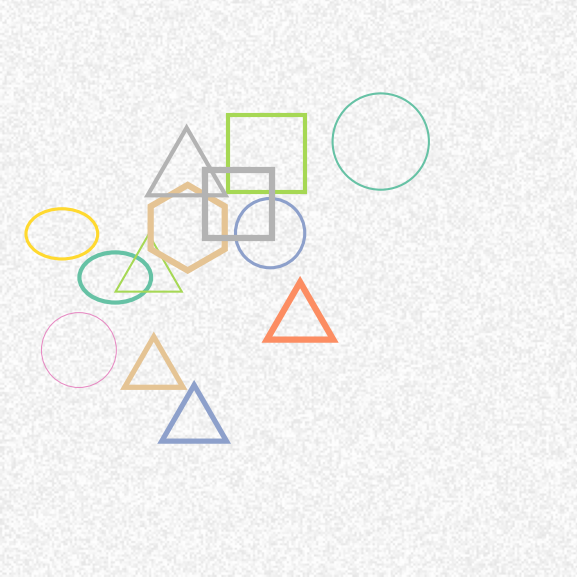[{"shape": "oval", "thickness": 2, "radius": 0.31, "center": [0.2, 0.519]}, {"shape": "circle", "thickness": 1, "radius": 0.42, "center": [0.659, 0.754]}, {"shape": "triangle", "thickness": 3, "radius": 0.33, "center": [0.52, 0.444]}, {"shape": "circle", "thickness": 1.5, "radius": 0.3, "center": [0.468, 0.595]}, {"shape": "triangle", "thickness": 2.5, "radius": 0.32, "center": [0.336, 0.268]}, {"shape": "circle", "thickness": 0.5, "radius": 0.32, "center": [0.137, 0.393]}, {"shape": "square", "thickness": 2, "radius": 0.34, "center": [0.461, 0.734]}, {"shape": "triangle", "thickness": 1, "radius": 0.33, "center": [0.257, 0.527]}, {"shape": "oval", "thickness": 1.5, "radius": 0.31, "center": [0.107, 0.594]}, {"shape": "triangle", "thickness": 2.5, "radius": 0.29, "center": [0.266, 0.358]}, {"shape": "hexagon", "thickness": 3, "radius": 0.37, "center": [0.325, 0.605]}, {"shape": "square", "thickness": 3, "radius": 0.29, "center": [0.413, 0.646]}, {"shape": "triangle", "thickness": 2, "radius": 0.39, "center": [0.323, 0.7]}]